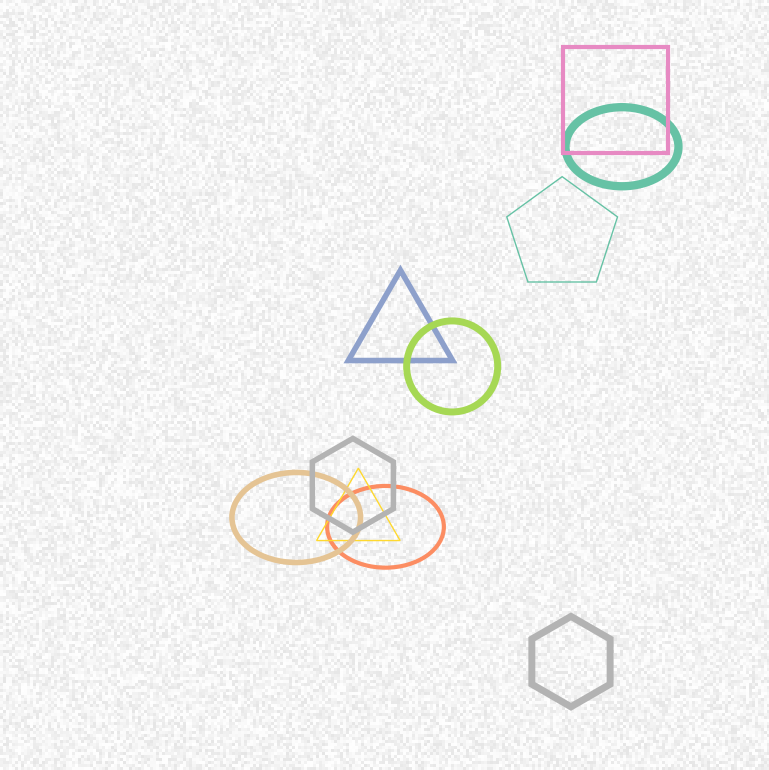[{"shape": "oval", "thickness": 3, "radius": 0.37, "center": [0.808, 0.809]}, {"shape": "pentagon", "thickness": 0.5, "radius": 0.38, "center": [0.73, 0.695]}, {"shape": "oval", "thickness": 1.5, "radius": 0.38, "center": [0.501, 0.316]}, {"shape": "triangle", "thickness": 2, "radius": 0.39, "center": [0.52, 0.571]}, {"shape": "square", "thickness": 1.5, "radius": 0.34, "center": [0.799, 0.87]}, {"shape": "circle", "thickness": 2.5, "radius": 0.3, "center": [0.587, 0.524]}, {"shape": "triangle", "thickness": 0.5, "radius": 0.31, "center": [0.465, 0.329]}, {"shape": "oval", "thickness": 2, "radius": 0.42, "center": [0.385, 0.328]}, {"shape": "hexagon", "thickness": 2, "radius": 0.3, "center": [0.458, 0.37]}, {"shape": "hexagon", "thickness": 2.5, "radius": 0.29, "center": [0.742, 0.141]}]